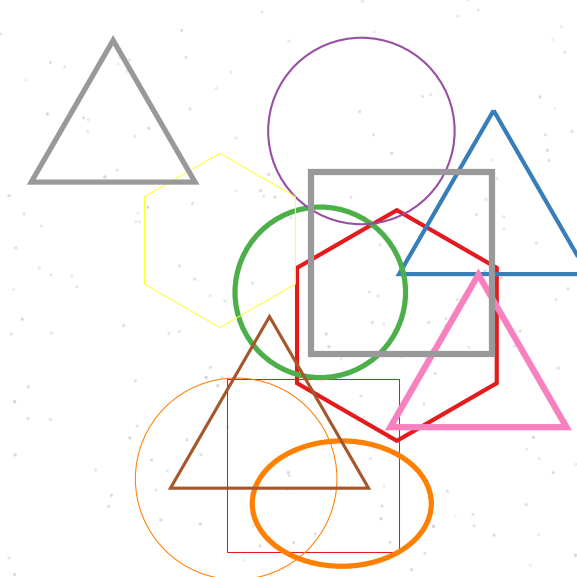[{"shape": "hexagon", "thickness": 2, "radius": 1.0, "center": [0.687, 0.435]}, {"shape": "square", "thickness": 0.5, "radius": 0.75, "center": [0.542, 0.193]}, {"shape": "triangle", "thickness": 2, "radius": 0.94, "center": [0.855, 0.619]}, {"shape": "circle", "thickness": 2.5, "radius": 0.74, "center": [0.555, 0.493]}, {"shape": "circle", "thickness": 1, "radius": 0.81, "center": [0.626, 0.772]}, {"shape": "circle", "thickness": 0.5, "radius": 0.87, "center": [0.409, 0.17]}, {"shape": "oval", "thickness": 2.5, "radius": 0.78, "center": [0.592, 0.127]}, {"shape": "hexagon", "thickness": 0.5, "radius": 0.75, "center": [0.381, 0.583]}, {"shape": "triangle", "thickness": 1.5, "radius": 0.99, "center": [0.467, 0.253]}, {"shape": "triangle", "thickness": 3, "radius": 0.88, "center": [0.828, 0.347]}, {"shape": "square", "thickness": 3, "radius": 0.79, "center": [0.695, 0.544]}, {"shape": "triangle", "thickness": 2.5, "radius": 0.82, "center": [0.196, 0.766]}]